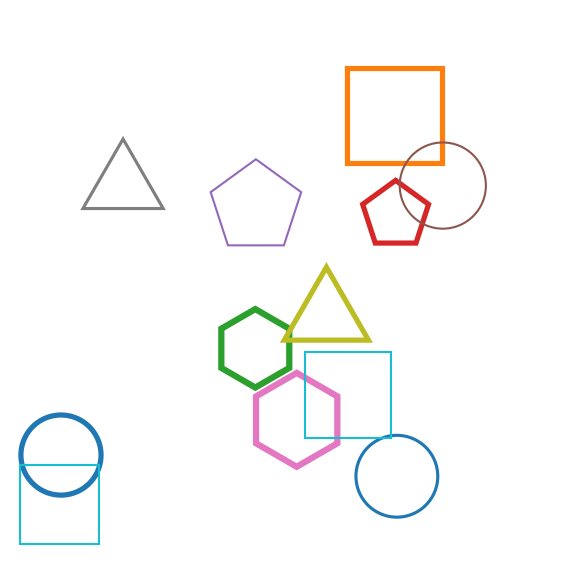[{"shape": "circle", "thickness": 2.5, "radius": 0.35, "center": [0.106, 0.211]}, {"shape": "circle", "thickness": 1.5, "radius": 0.35, "center": [0.687, 0.174]}, {"shape": "square", "thickness": 2.5, "radius": 0.41, "center": [0.683, 0.799]}, {"shape": "hexagon", "thickness": 3, "radius": 0.34, "center": [0.442, 0.396]}, {"shape": "pentagon", "thickness": 2.5, "radius": 0.3, "center": [0.685, 0.627]}, {"shape": "pentagon", "thickness": 1, "radius": 0.41, "center": [0.443, 0.641]}, {"shape": "circle", "thickness": 1, "radius": 0.37, "center": [0.767, 0.678]}, {"shape": "hexagon", "thickness": 3, "radius": 0.41, "center": [0.514, 0.272]}, {"shape": "triangle", "thickness": 1.5, "radius": 0.4, "center": [0.213, 0.678]}, {"shape": "triangle", "thickness": 2.5, "radius": 0.42, "center": [0.565, 0.452]}, {"shape": "square", "thickness": 1, "radius": 0.37, "center": [0.603, 0.315]}, {"shape": "square", "thickness": 1, "radius": 0.34, "center": [0.103, 0.126]}]